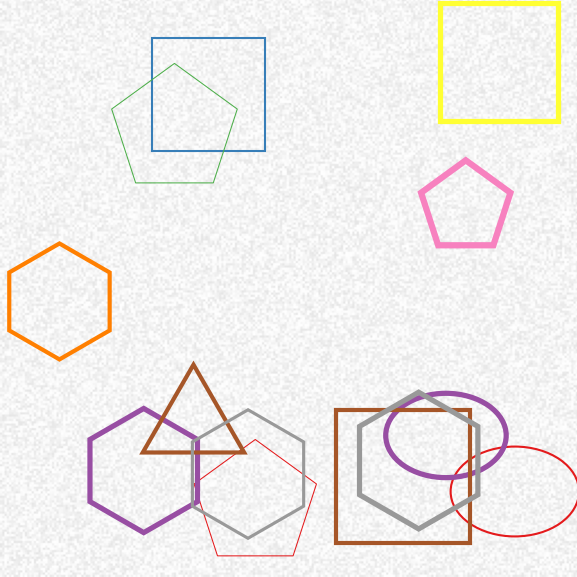[{"shape": "pentagon", "thickness": 0.5, "radius": 0.56, "center": [0.442, 0.127]}, {"shape": "oval", "thickness": 1, "radius": 0.56, "center": [0.891, 0.148]}, {"shape": "square", "thickness": 1, "radius": 0.49, "center": [0.361, 0.835]}, {"shape": "pentagon", "thickness": 0.5, "radius": 0.57, "center": [0.302, 0.775]}, {"shape": "oval", "thickness": 2.5, "radius": 0.52, "center": [0.772, 0.245]}, {"shape": "hexagon", "thickness": 2.5, "radius": 0.54, "center": [0.249, 0.184]}, {"shape": "hexagon", "thickness": 2, "radius": 0.5, "center": [0.103, 0.477]}, {"shape": "square", "thickness": 2.5, "radius": 0.51, "center": [0.864, 0.892]}, {"shape": "triangle", "thickness": 2, "radius": 0.51, "center": [0.335, 0.266]}, {"shape": "square", "thickness": 2, "radius": 0.58, "center": [0.697, 0.174]}, {"shape": "pentagon", "thickness": 3, "radius": 0.41, "center": [0.807, 0.64]}, {"shape": "hexagon", "thickness": 2.5, "radius": 0.59, "center": [0.725, 0.202]}, {"shape": "hexagon", "thickness": 1.5, "radius": 0.56, "center": [0.429, 0.178]}]